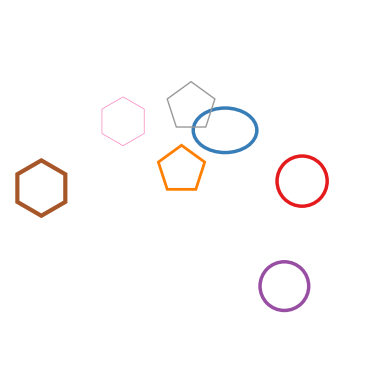[{"shape": "circle", "thickness": 2.5, "radius": 0.33, "center": [0.785, 0.53]}, {"shape": "oval", "thickness": 2.5, "radius": 0.41, "center": [0.585, 0.662]}, {"shape": "circle", "thickness": 2.5, "radius": 0.32, "center": [0.739, 0.257]}, {"shape": "pentagon", "thickness": 2, "radius": 0.32, "center": [0.472, 0.559]}, {"shape": "hexagon", "thickness": 3, "radius": 0.36, "center": [0.107, 0.512]}, {"shape": "hexagon", "thickness": 0.5, "radius": 0.32, "center": [0.32, 0.685]}, {"shape": "pentagon", "thickness": 1, "radius": 0.33, "center": [0.496, 0.723]}]